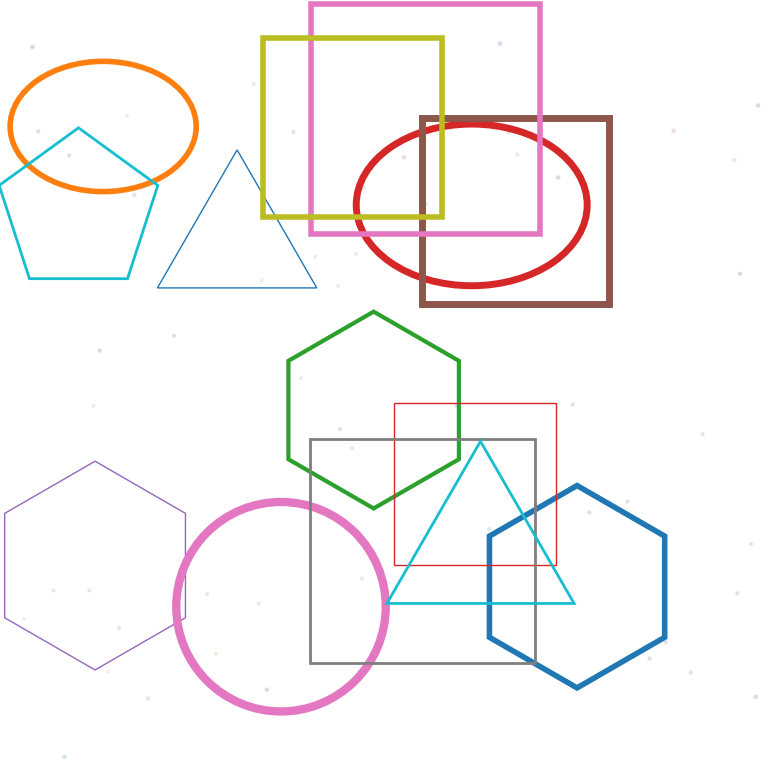[{"shape": "triangle", "thickness": 0.5, "radius": 0.6, "center": [0.308, 0.686]}, {"shape": "hexagon", "thickness": 2, "radius": 0.66, "center": [0.749, 0.238]}, {"shape": "oval", "thickness": 2, "radius": 0.6, "center": [0.134, 0.836]}, {"shape": "hexagon", "thickness": 1.5, "radius": 0.64, "center": [0.485, 0.467]}, {"shape": "oval", "thickness": 2.5, "radius": 0.75, "center": [0.613, 0.734]}, {"shape": "square", "thickness": 0.5, "radius": 0.53, "center": [0.617, 0.371]}, {"shape": "hexagon", "thickness": 0.5, "radius": 0.68, "center": [0.123, 0.265]}, {"shape": "square", "thickness": 2.5, "radius": 0.61, "center": [0.67, 0.726]}, {"shape": "circle", "thickness": 3, "radius": 0.68, "center": [0.365, 0.212]}, {"shape": "square", "thickness": 2, "radius": 0.75, "center": [0.553, 0.845]}, {"shape": "square", "thickness": 1, "radius": 0.73, "center": [0.549, 0.285]}, {"shape": "square", "thickness": 2, "radius": 0.58, "center": [0.458, 0.834]}, {"shape": "pentagon", "thickness": 1, "radius": 0.54, "center": [0.102, 0.726]}, {"shape": "triangle", "thickness": 1, "radius": 0.7, "center": [0.624, 0.286]}]